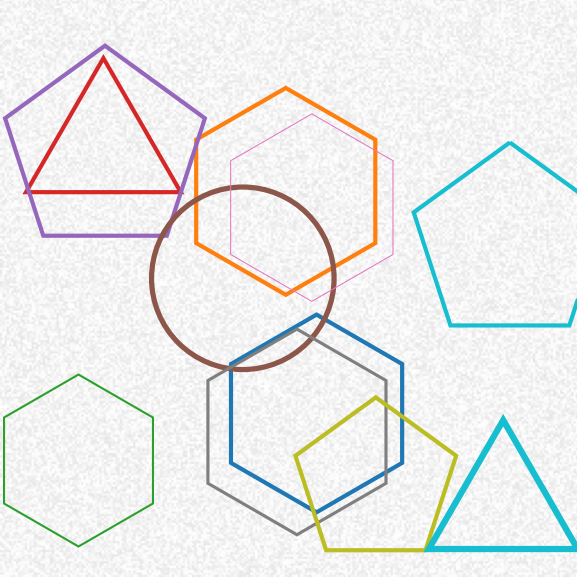[{"shape": "hexagon", "thickness": 2, "radius": 0.86, "center": [0.548, 0.283]}, {"shape": "hexagon", "thickness": 2, "radius": 0.9, "center": [0.495, 0.668]}, {"shape": "hexagon", "thickness": 1, "radius": 0.74, "center": [0.136, 0.202]}, {"shape": "triangle", "thickness": 2, "radius": 0.77, "center": [0.179, 0.744]}, {"shape": "pentagon", "thickness": 2, "radius": 0.91, "center": [0.182, 0.738]}, {"shape": "circle", "thickness": 2.5, "radius": 0.79, "center": [0.42, 0.517]}, {"shape": "hexagon", "thickness": 0.5, "radius": 0.81, "center": [0.54, 0.64]}, {"shape": "hexagon", "thickness": 1.5, "radius": 0.89, "center": [0.514, 0.251]}, {"shape": "pentagon", "thickness": 2, "radius": 0.73, "center": [0.651, 0.165]}, {"shape": "pentagon", "thickness": 2, "radius": 0.88, "center": [0.883, 0.577]}, {"shape": "triangle", "thickness": 3, "radius": 0.74, "center": [0.871, 0.123]}]